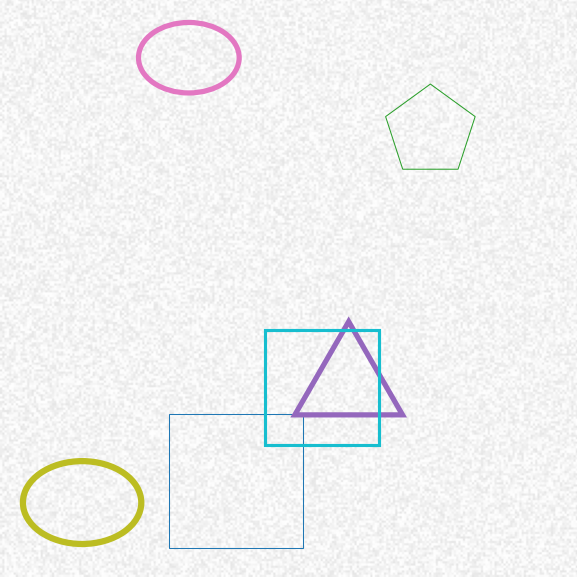[{"shape": "square", "thickness": 0.5, "radius": 0.58, "center": [0.409, 0.166]}, {"shape": "pentagon", "thickness": 0.5, "radius": 0.41, "center": [0.745, 0.772]}, {"shape": "triangle", "thickness": 2.5, "radius": 0.54, "center": [0.604, 0.335]}, {"shape": "oval", "thickness": 2.5, "radius": 0.44, "center": [0.327, 0.899]}, {"shape": "oval", "thickness": 3, "radius": 0.51, "center": [0.142, 0.129]}, {"shape": "square", "thickness": 1.5, "radius": 0.5, "center": [0.558, 0.328]}]